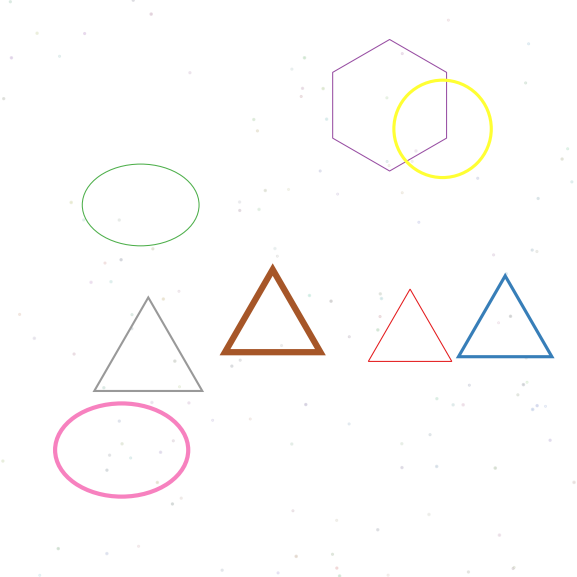[{"shape": "triangle", "thickness": 0.5, "radius": 0.42, "center": [0.71, 0.415]}, {"shape": "triangle", "thickness": 1.5, "radius": 0.47, "center": [0.875, 0.428]}, {"shape": "oval", "thickness": 0.5, "radius": 0.51, "center": [0.244, 0.644]}, {"shape": "hexagon", "thickness": 0.5, "radius": 0.57, "center": [0.675, 0.817]}, {"shape": "circle", "thickness": 1.5, "radius": 0.42, "center": [0.766, 0.776]}, {"shape": "triangle", "thickness": 3, "radius": 0.48, "center": [0.472, 0.437]}, {"shape": "oval", "thickness": 2, "radius": 0.58, "center": [0.211, 0.22]}, {"shape": "triangle", "thickness": 1, "radius": 0.54, "center": [0.257, 0.376]}]